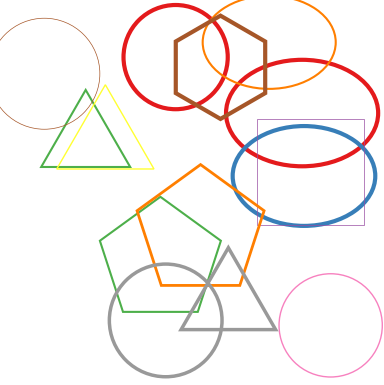[{"shape": "oval", "thickness": 3, "radius": 0.99, "center": [0.785, 0.706]}, {"shape": "circle", "thickness": 3, "radius": 0.68, "center": [0.456, 0.852]}, {"shape": "oval", "thickness": 3, "radius": 0.93, "center": [0.79, 0.543]}, {"shape": "triangle", "thickness": 1.5, "radius": 0.67, "center": [0.223, 0.633]}, {"shape": "pentagon", "thickness": 1.5, "radius": 0.83, "center": [0.417, 0.324]}, {"shape": "square", "thickness": 0.5, "radius": 0.69, "center": [0.806, 0.553]}, {"shape": "oval", "thickness": 1.5, "radius": 0.86, "center": [0.699, 0.89]}, {"shape": "pentagon", "thickness": 2, "radius": 0.87, "center": [0.521, 0.399]}, {"shape": "triangle", "thickness": 1, "radius": 0.73, "center": [0.274, 0.634]}, {"shape": "circle", "thickness": 0.5, "radius": 0.72, "center": [0.115, 0.808]}, {"shape": "hexagon", "thickness": 3, "radius": 0.67, "center": [0.573, 0.825]}, {"shape": "circle", "thickness": 1, "radius": 0.67, "center": [0.859, 0.155]}, {"shape": "triangle", "thickness": 2.5, "radius": 0.71, "center": [0.593, 0.215]}, {"shape": "circle", "thickness": 2.5, "radius": 0.73, "center": [0.43, 0.168]}]